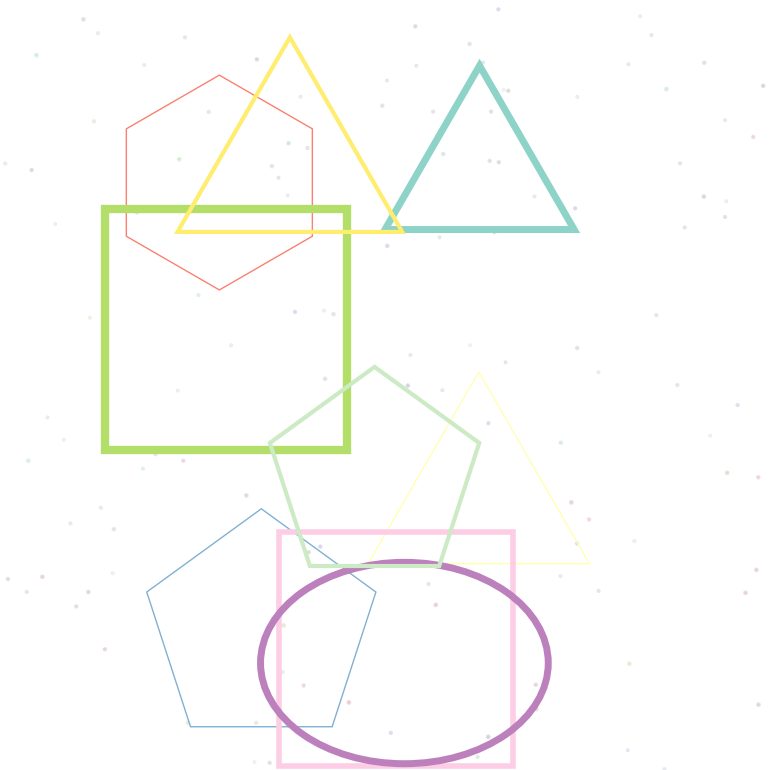[{"shape": "triangle", "thickness": 2.5, "radius": 0.71, "center": [0.623, 0.773]}, {"shape": "triangle", "thickness": 0.5, "radius": 0.83, "center": [0.622, 0.351]}, {"shape": "hexagon", "thickness": 0.5, "radius": 0.7, "center": [0.285, 0.763]}, {"shape": "pentagon", "thickness": 0.5, "radius": 0.78, "center": [0.339, 0.183]}, {"shape": "square", "thickness": 3, "radius": 0.78, "center": [0.293, 0.572]}, {"shape": "square", "thickness": 2, "radius": 0.76, "center": [0.515, 0.157]}, {"shape": "oval", "thickness": 2.5, "radius": 0.93, "center": [0.525, 0.139]}, {"shape": "pentagon", "thickness": 1.5, "radius": 0.71, "center": [0.486, 0.381]}, {"shape": "triangle", "thickness": 1.5, "radius": 0.84, "center": [0.376, 0.783]}]